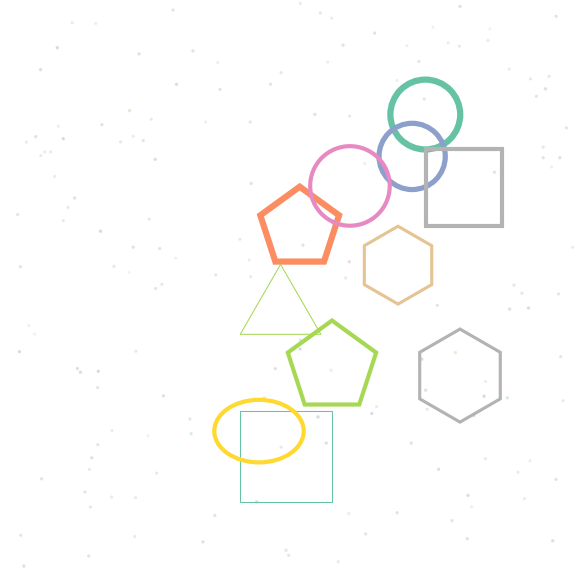[{"shape": "square", "thickness": 0.5, "radius": 0.4, "center": [0.495, 0.209]}, {"shape": "circle", "thickness": 3, "radius": 0.3, "center": [0.736, 0.801]}, {"shape": "pentagon", "thickness": 3, "radius": 0.36, "center": [0.519, 0.604]}, {"shape": "circle", "thickness": 2.5, "radius": 0.29, "center": [0.714, 0.728]}, {"shape": "circle", "thickness": 2, "radius": 0.34, "center": [0.606, 0.677]}, {"shape": "triangle", "thickness": 0.5, "radius": 0.4, "center": [0.486, 0.461]}, {"shape": "pentagon", "thickness": 2, "radius": 0.4, "center": [0.575, 0.364]}, {"shape": "oval", "thickness": 2, "radius": 0.39, "center": [0.448, 0.253]}, {"shape": "hexagon", "thickness": 1.5, "radius": 0.34, "center": [0.689, 0.54]}, {"shape": "square", "thickness": 2, "radius": 0.33, "center": [0.803, 0.675]}, {"shape": "hexagon", "thickness": 1.5, "radius": 0.4, "center": [0.797, 0.349]}]